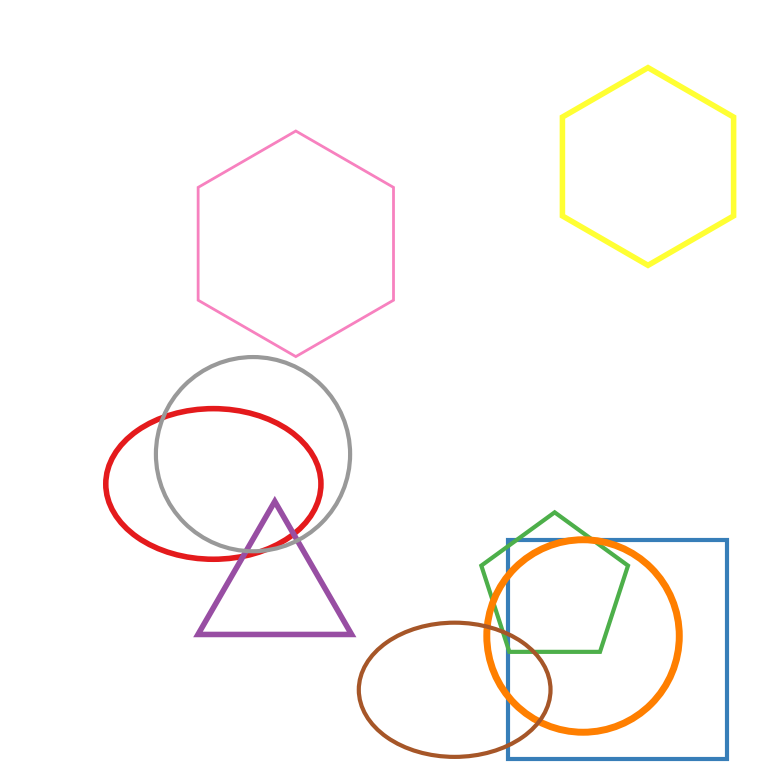[{"shape": "oval", "thickness": 2, "radius": 0.7, "center": [0.277, 0.371]}, {"shape": "square", "thickness": 1.5, "radius": 0.71, "center": [0.802, 0.156]}, {"shape": "pentagon", "thickness": 1.5, "radius": 0.5, "center": [0.72, 0.234]}, {"shape": "triangle", "thickness": 2, "radius": 0.58, "center": [0.357, 0.234]}, {"shape": "circle", "thickness": 2.5, "radius": 0.62, "center": [0.757, 0.174]}, {"shape": "hexagon", "thickness": 2, "radius": 0.64, "center": [0.842, 0.784]}, {"shape": "oval", "thickness": 1.5, "radius": 0.62, "center": [0.59, 0.104]}, {"shape": "hexagon", "thickness": 1, "radius": 0.73, "center": [0.384, 0.683]}, {"shape": "circle", "thickness": 1.5, "radius": 0.63, "center": [0.329, 0.41]}]